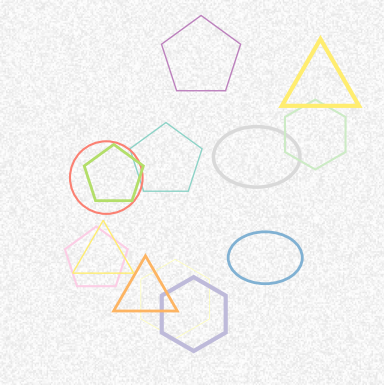[{"shape": "pentagon", "thickness": 1, "radius": 0.49, "center": [0.431, 0.583]}, {"shape": "hexagon", "thickness": 0.5, "radius": 0.52, "center": [0.455, 0.223]}, {"shape": "hexagon", "thickness": 3, "radius": 0.48, "center": [0.503, 0.184]}, {"shape": "circle", "thickness": 1.5, "radius": 0.47, "center": [0.276, 0.539]}, {"shape": "oval", "thickness": 2, "radius": 0.48, "center": [0.689, 0.33]}, {"shape": "triangle", "thickness": 2, "radius": 0.48, "center": [0.378, 0.24]}, {"shape": "pentagon", "thickness": 2, "radius": 0.4, "center": [0.296, 0.544]}, {"shape": "pentagon", "thickness": 1.5, "radius": 0.43, "center": [0.25, 0.326]}, {"shape": "oval", "thickness": 2.5, "radius": 0.56, "center": [0.667, 0.593]}, {"shape": "pentagon", "thickness": 1, "radius": 0.54, "center": [0.522, 0.852]}, {"shape": "hexagon", "thickness": 1.5, "radius": 0.45, "center": [0.819, 0.651]}, {"shape": "triangle", "thickness": 3, "radius": 0.58, "center": [0.832, 0.783]}, {"shape": "triangle", "thickness": 1, "radius": 0.46, "center": [0.268, 0.336]}]